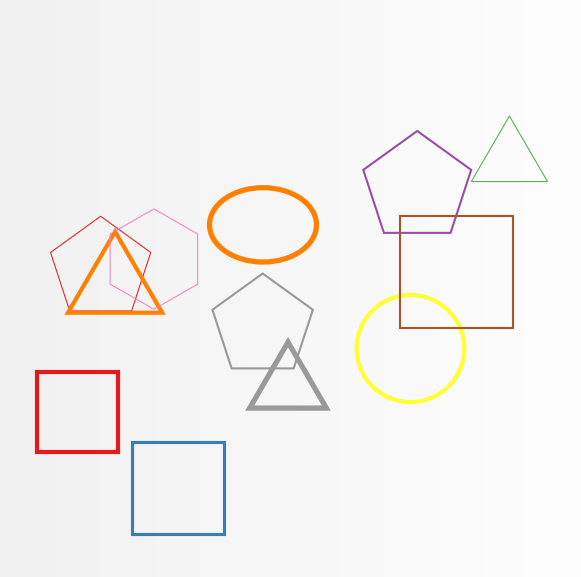[{"shape": "pentagon", "thickness": 0.5, "radius": 0.45, "center": [0.173, 0.534]}, {"shape": "square", "thickness": 2, "radius": 0.35, "center": [0.134, 0.285]}, {"shape": "square", "thickness": 1.5, "radius": 0.4, "center": [0.307, 0.153]}, {"shape": "triangle", "thickness": 0.5, "radius": 0.38, "center": [0.876, 0.723]}, {"shape": "pentagon", "thickness": 1, "radius": 0.49, "center": [0.718, 0.675]}, {"shape": "oval", "thickness": 2.5, "radius": 0.46, "center": [0.452, 0.61]}, {"shape": "triangle", "thickness": 2, "radius": 0.47, "center": [0.198, 0.504]}, {"shape": "circle", "thickness": 2, "radius": 0.46, "center": [0.706, 0.396]}, {"shape": "square", "thickness": 1, "radius": 0.49, "center": [0.786, 0.528]}, {"shape": "hexagon", "thickness": 0.5, "radius": 0.43, "center": [0.265, 0.551]}, {"shape": "triangle", "thickness": 2.5, "radius": 0.38, "center": [0.496, 0.331]}, {"shape": "pentagon", "thickness": 1, "radius": 0.45, "center": [0.452, 0.435]}]